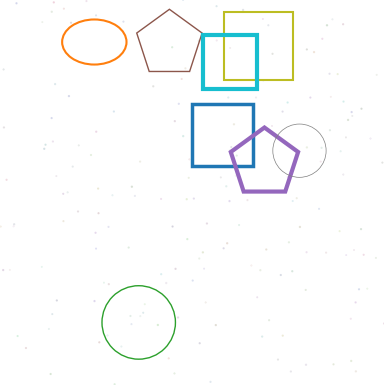[{"shape": "square", "thickness": 2.5, "radius": 0.4, "center": [0.578, 0.65]}, {"shape": "oval", "thickness": 1.5, "radius": 0.42, "center": [0.245, 0.891]}, {"shape": "circle", "thickness": 1, "radius": 0.48, "center": [0.36, 0.162]}, {"shape": "pentagon", "thickness": 3, "radius": 0.46, "center": [0.687, 0.577]}, {"shape": "pentagon", "thickness": 1, "radius": 0.45, "center": [0.44, 0.887]}, {"shape": "circle", "thickness": 0.5, "radius": 0.35, "center": [0.778, 0.609]}, {"shape": "square", "thickness": 1.5, "radius": 0.44, "center": [0.671, 0.88]}, {"shape": "square", "thickness": 3, "radius": 0.35, "center": [0.597, 0.838]}]